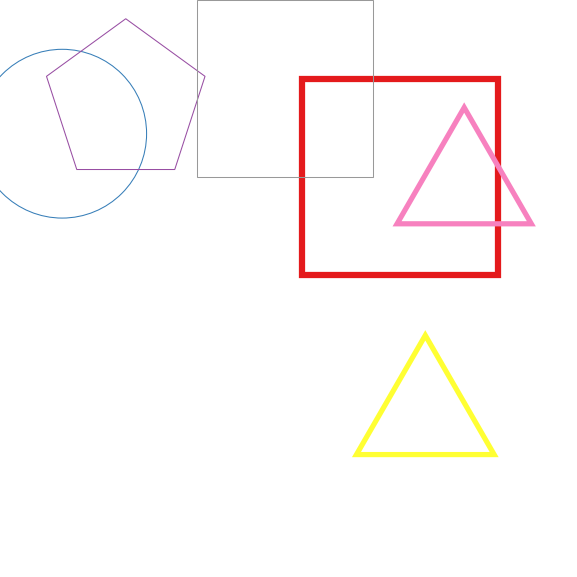[{"shape": "square", "thickness": 3, "radius": 0.85, "center": [0.693, 0.693]}, {"shape": "circle", "thickness": 0.5, "radius": 0.73, "center": [0.108, 0.768]}, {"shape": "pentagon", "thickness": 0.5, "radius": 0.72, "center": [0.218, 0.822]}, {"shape": "triangle", "thickness": 2.5, "radius": 0.69, "center": [0.736, 0.281]}, {"shape": "triangle", "thickness": 2.5, "radius": 0.67, "center": [0.804, 0.679]}, {"shape": "square", "thickness": 0.5, "radius": 0.77, "center": [0.494, 0.847]}]